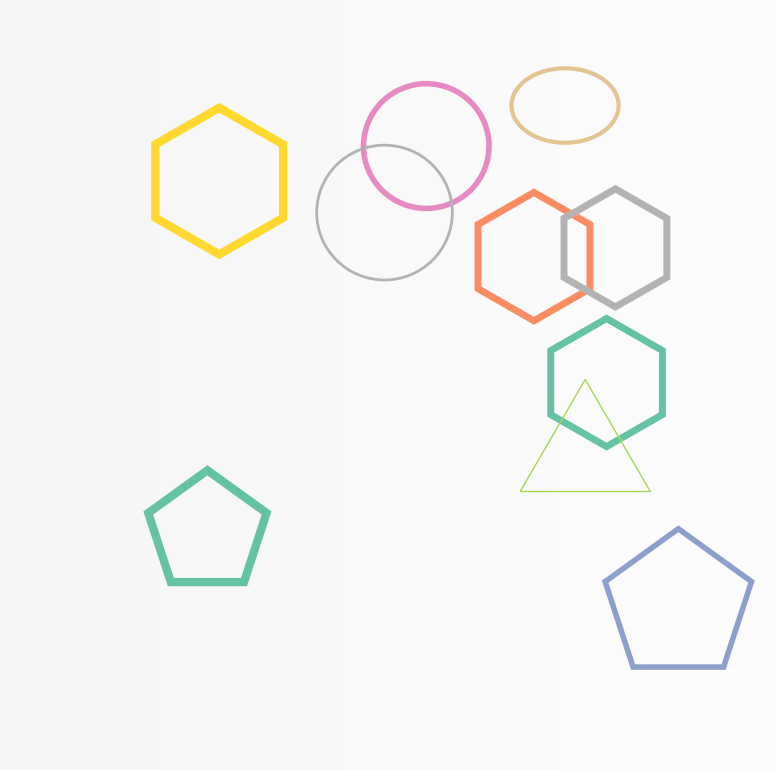[{"shape": "pentagon", "thickness": 3, "radius": 0.4, "center": [0.268, 0.309]}, {"shape": "hexagon", "thickness": 2.5, "radius": 0.42, "center": [0.783, 0.503]}, {"shape": "hexagon", "thickness": 2.5, "radius": 0.42, "center": [0.689, 0.667]}, {"shape": "pentagon", "thickness": 2, "radius": 0.5, "center": [0.875, 0.214]}, {"shape": "circle", "thickness": 2, "radius": 0.4, "center": [0.55, 0.81]}, {"shape": "triangle", "thickness": 0.5, "radius": 0.48, "center": [0.755, 0.41]}, {"shape": "hexagon", "thickness": 3, "radius": 0.48, "center": [0.283, 0.765]}, {"shape": "oval", "thickness": 1.5, "radius": 0.35, "center": [0.729, 0.863]}, {"shape": "circle", "thickness": 1, "radius": 0.44, "center": [0.496, 0.724]}, {"shape": "hexagon", "thickness": 2.5, "radius": 0.38, "center": [0.794, 0.678]}]